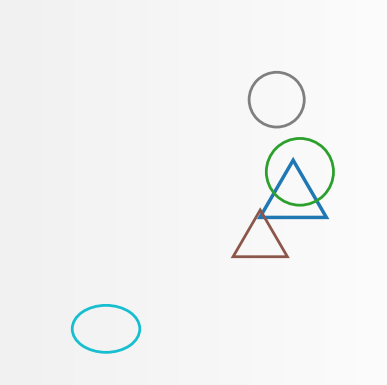[{"shape": "triangle", "thickness": 2.5, "radius": 0.5, "center": [0.757, 0.485]}, {"shape": "circle", "thickness": 2, "radius": 0.43, "center": [0.774, 0.554]}, {"shape": "triangle", "thickness": 2, "radius": 0.4, "center": [0.672, 0.374]}, {"shape": "circle", "thickness": 2, "radius": 0.36, "center": [0.714, 0.741]}, {"shape": "oval", "thickness": 2, "radius": 0.44, "center": [0.274, 0.146]}]